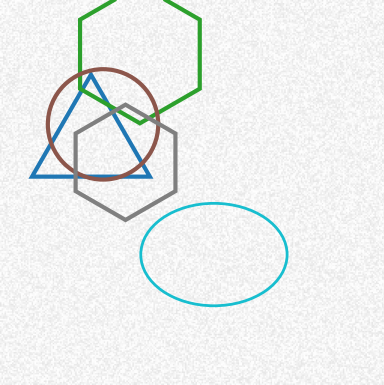[{"shape": "triangle", "thickness": 3, "radius": 0.88, "center": [0.236, 0.63]}, {"shape": "hexagon", "thickness": 3, "radius": 0.9, "center": [0.363, 0.859]}, {"shape": "circle", "thickness": 3, "radius": 0.72, "center": [0.268, 0.677]}, {"shape": "hexagon", "thickness": 3, "radius": 0.75, "center": [0.326, 0.578]}, {"shape": "oval", "thickness": 2, "radius": 0.95, "center": [0.556, 0.339]}]